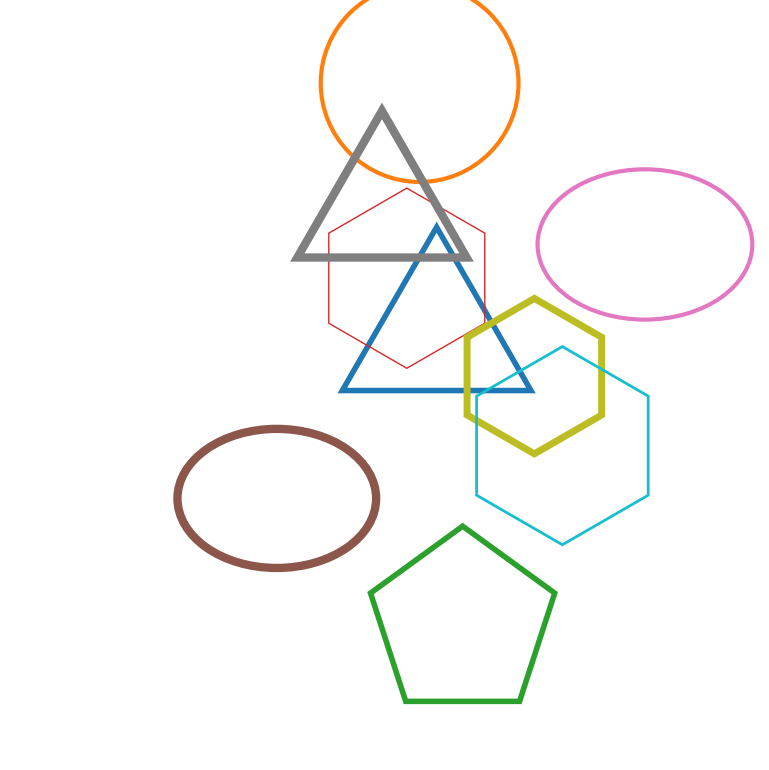[{"shape": "triangle", "thickness": 2, "radius": 0.71, "center": [0.567, 0.564]}, {"shape": "circle", "thickness": 1.5, "radius": 0.64, "center": [0.545, 0.892]}, {"shape": "pentagon", "thickness": 2, "radius": 0.63, "center": [0.601, 0.191]}, {"shape": "hexagon", "thickness": 0.5, "radius": 0.58, "center": [0.528, 0.639]}, {"shape": "oval", "thickness": 3, "radius": 0.65, "center": [0.359, 0.353]}, {"shape": "oval", "thickness": 1.5, "radius": 0.7, "center": [0.838, 0.683]}, {"shape": "triangle", "thickness": 3, "radius": 0.63, "center": [0.496, 0.729]}, {"shape": "hexagon", "thickness": 2.5, "radius": 0.5, "center": [0.694, 0.512]}, {"shape": "hexagon", "thickness": 1, "radius": 0.64, "center": [0.73, 0.421]}]